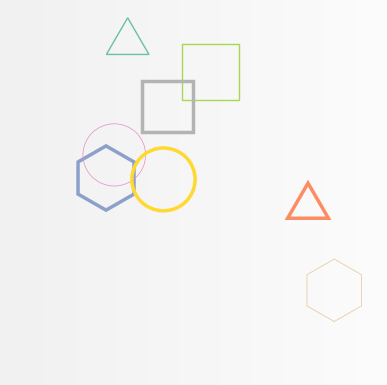[{"shape": "triangle", "thickness": 1, "radius": 0.32, "center": [0.33, 0.89]}, {"shape": "triangle", "thickness": 2.5, "radius": 0.3, "center": [0.795, 0.464]}, {"shape": "hexagon", "thickness": 2.5, "radius": 0.42, "center": [0.274, 0.538]}, {"shape": "circle", "thickness": 0.5, "radius": 0.4, "center": [0.295, 0.598]}, {"shape": "square", "thickness": 1, "radius": 0.37, "center": [0.543, 0.813]}, {"shape": "circle", "thickness": 2.5, "radius": 0.41, "center": [0.422, 0.534]}, {"shape": "hexagon", "thickness": 0.5, "radius": 0.41, "center": [0.862, 0.246]}, {"shape": "square", "thickness": 2.5, "radius": 0.33, "center": [0.432, 0.723]}]